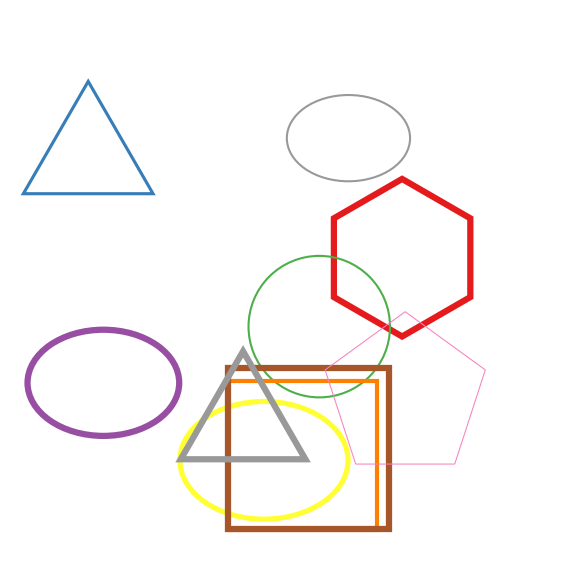[{"shape": "hexagon", "thickness": 3, "radius": 0.68, "center": [0.696, 0.553]}, {"shape": "triangle", "thickness": 1.5, "radius": 0.65, "center": [0.153, 0.729]}, {"shape": "circle", "thickness": 1, "radius": 0.61, "center": [0.553, 0.434]}, {"shape": "oval", "thickness": 3, "radius": 0.66, "center": [0.179, 0.336]}, {"shape": "square", "thickness": 2, "radius": 0.64, "center": [0.523, 0.21]}, {"shape": "oval", "thickness": 2.5, "radius": 0.73, "center": [0.457, 0.202]}, {"shape": "square", "thickness": 3, "radius": 0.7, "center": [0.534, 0.222]}, {"shape": "pentagon", "thickness": 0.5, "radius": 0.73, "center": [0.702, 0.314]}, {"shape": "oval", "thickness": 1, "radius": 0.53, "center": [0.603, 0.76]}, {"shape": "triangle", "thickness": 3, "radius": 0.62, "center": [0.421, 0.266]}]